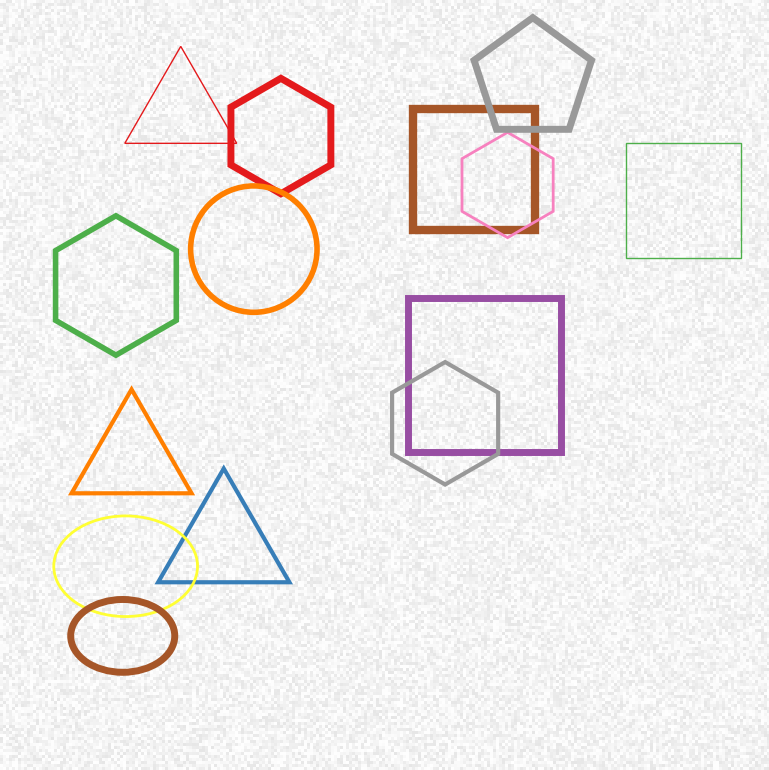[{"shape": "triangle", "thickness": 0.5, "radius": 0.42, "center": [0.235, 0.856]}, {"shape": "hexagon", "thickness": 2.5, "radius": 0.37, "center": [0.365, 0.823]}, {"shape": "triangle", "thickness": 1.5, "radius": 0.49, "center": [0.291, 0.293]}, {"shape": "hexagon", "thickness": 2, "radius": 0.45, "center": [0.151, 0.629]}, {"shape": "square", "thickness": 0.5, "radius": 0.37, "center": [0.888, 0.74]}, {"shape": "square", "thickness": 2.5, "radius": 0.5, "center": [0.629, 0.513]}, {"shape": "circle", "thickness": 2, "radius": 0.41, "center": [0.33, 0.676]}, {"shape": "triangle", "thickness": 1.5, "radius": 0.45, "center": [0.171, 0.404]}, {"shape": "oval", "thickness": 1, "radius": 0.47, "center": [0.163, 0.265]}, {"shape": "oval", "thickness": 2.5, "radius": 0.34, "center": [0.159, 0.174]}, {"shape": "square", "thickness": 3, "radius": 0.4, "center": [0.615, 0.78]}, {"shape": "hexagon", "thickness": 1, "radius": 0.34, "center": [0.659, 0.76]}, {"shape": "pentagon", "thickness": 2.5, "radius": 0.4, "center": [0.692, 0.897]}, {"shape": "hexagon", "thickness": 1.5, "radius": 0.4, "center": [0.578, 0.45]}]